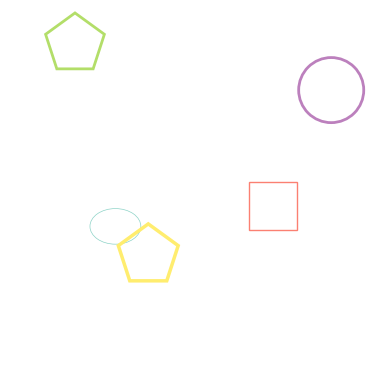[{"shape": "oval", "thickness": 0.5, "radius": 0.33, "center": [0.3, 0.412]}, {"shape": "square", "thickness": 1, "radius": 0.31, "center": [0.709, 0.465]}, {"shape": "pentagon", "thickness": 2, "radius": 0.4, "center": [0.195, 0.886]}, {"shape": "circle", "thickness": 2, "radius": 0.42, "center": [0.86, 0.766]}, {"shape": "pentagon", "thickness": 2.5, "radius": 0.41, "center": [0.385, 0.337]}]